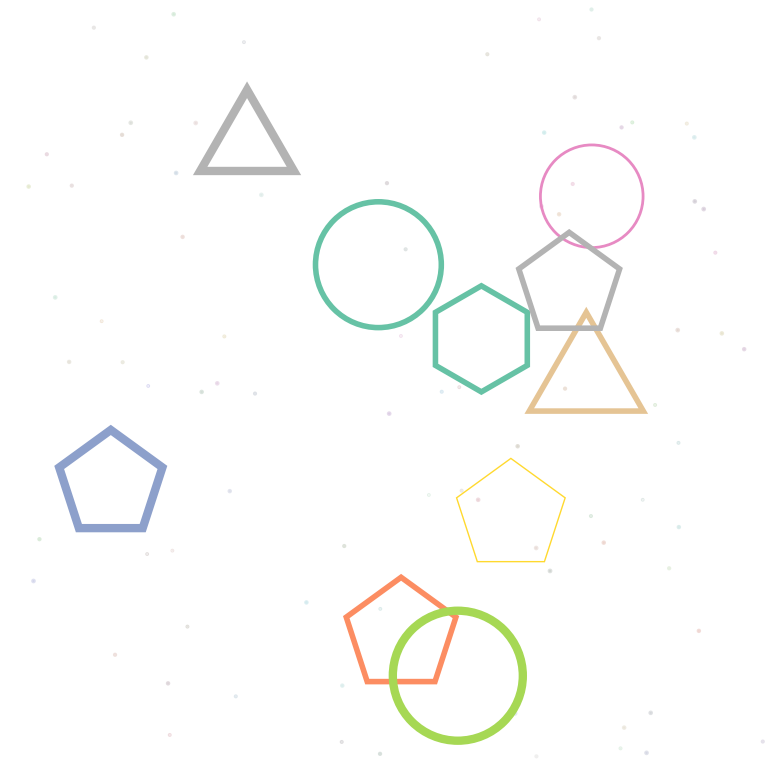[{"shape": "hexagon", "thickness": 2, "radius": 0.34, "center": [0.625, 0.56]}, {"shape": "circle", "thickness": 2, "radius": 0.41, "center": [0.491, 0.656]}, {"shape": "pentagon", "thickness": 2, "radius": 0.37, "center": [0.521, 0.175]}, {"shape": "pentagon", "thickness": 3, "radius": 0.35, "center": [0.144, 0.371]}, {"shape": "circle", "thickness": 1, "radius": 0.33, "center": [0.769, 0.745]}, {"shape": "circle", "thickness": 3, "radius": 0.42, "center": [0.595, 0.122]}, {"shape": "pentagon", "thickness": 0.5, "radius": 0.37, "center": [0.663, 0.331]}, {"shape": "triangle", "thickness": 2, "radius": 0.43, "center": [0.761, 0.509]}, {"shape": "triangle", "thickness": 3, "radius": 0.35, "center": [0.321, 0.813]}, {"shape": "pentagon", "thickness": 2, "radius": 0.34, "center": [0.739, 0.629]}]